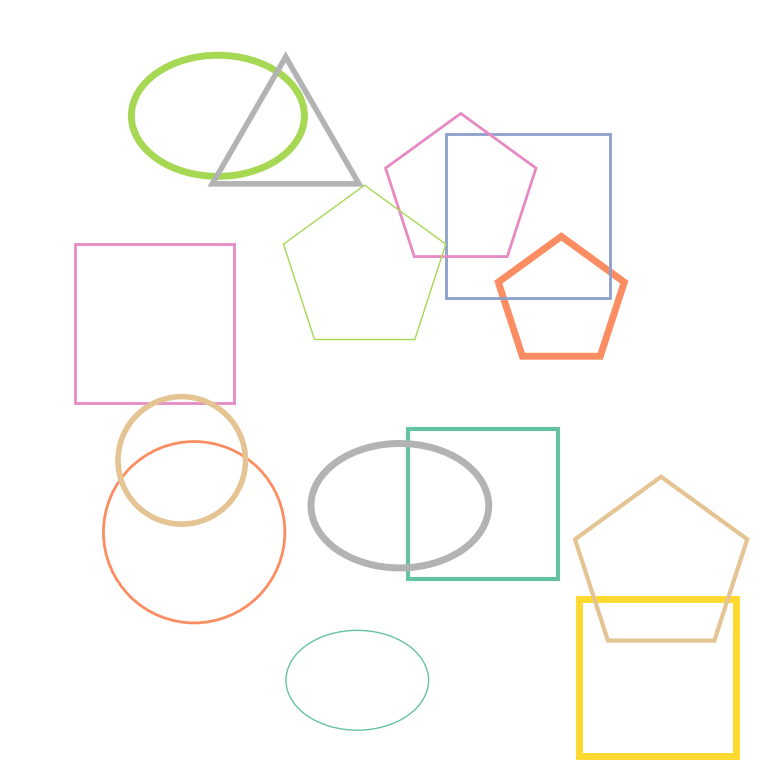[{"shape": "oval", "thickness": 0.5, "radius": 0.46, "center": [0.464, 0.117]}, {"shape": "square", "thickness": 1.5, "radius": 0.49, "center": [0.627, 0.345]}, {"shape": "circle", "thickness": 1, "radius": 0.59, "center": [0.252, 0.309]}, {"shape": "pentagon", "thickness": 2.5, "radius": 0.43, "center": [0.729, 0.607]}, {"shape": "square", "thickness": 1, "radius": 0.53, "center": [0.686, 0.719]}, {"shape": "square", "thickness": 1, "radius": 0.52, "center": [0.201, 0.58]}, {"shape": "pentagon", "thickness": 1, "radius": 0.51, "center": [0.598, 0.75]}, {"shape": "oval", "thickness": 2.5, "radius": 0.56, "center": [0.283, 0.85]}, {"shape": "pentagon", "thickness": 0.5, "radius": 0.55, "center": [0.474, 0.649]}, {"shape": "square", "thickness": 2.5, "radius": 0.51, "center": [0.854, 0.12]}, {"shape": "circle", "thickness": 2, "radius": 0.41, "center": [0.236, 0.402]}, {"shape": "pentagon", "thickness": 1.5, "radius": 0.59, "center": [0.859, 0.263]}, {"shape": "triangle", "thickness": 2, "radius": 0.55, "center": [0.371, 0.816]}, {"shape": "oval", "thickness": 2.5, "radius": 0.58, "center": [0.519, 0.343]}]